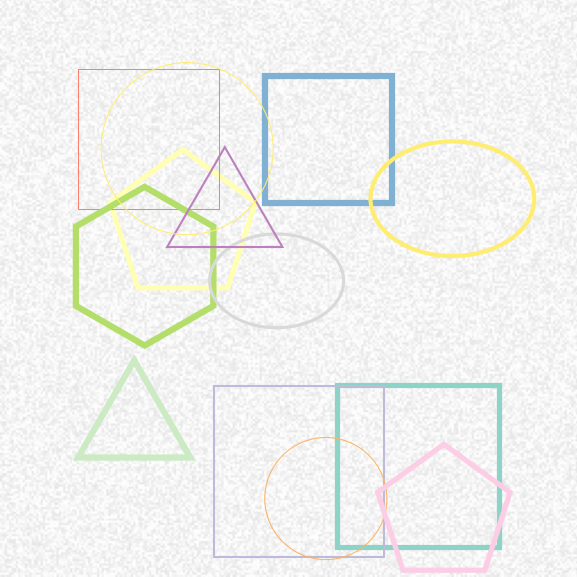[{"shape": "square", "thickness": 2.5, "radius": 0.7, "center": [0.724, 0.192]}, {"shape": "pentagon", "thickness": 2.5, "radius": 0.66, "center": [0.316, 0.608]}, {"shape": "square", "thickness": 1, "radius": 0.74, "center": [0.518, 0.183]}, {"shape": "square", "thickness": 0.5, "radius": 0.61, "center": [0.257, 0.758]}, {"shape": "square", "thickness": 3, "radius": 0.55, "center": [0.569, 0.758]}, {"shape": "circle", "thickness": 0.5, "radius": 0.53, "center": [0.564, 0.136]}, {"shape": "hexagon", "thickness": 3, "radius": 0.69, "center": [0.25, 0.538]}, {"shape": "pentagon", "thickness": 2.5, "radius": 0.6, "center": [0.769, 0.109]}, {"shape": "oval", "thickness": 1.5, "radius": 0.58, "center": [0.479, 0.513]}, {"shape": "triangle", "thickness": 1, "radius": 0.58, "center": [0.389, 0.629]}, {"shape": "triangle", "thickness": 3, "radius": 0.56, "center": [0.232, 0.263]}, {"shape": "oval", "thickness": 2, "radius": 0.71, "center": [0.783, 0.655]}, {"shape": "circle", "thickness": 0.5, "radius": 0.75, "center": [0.324, 0.742]}]